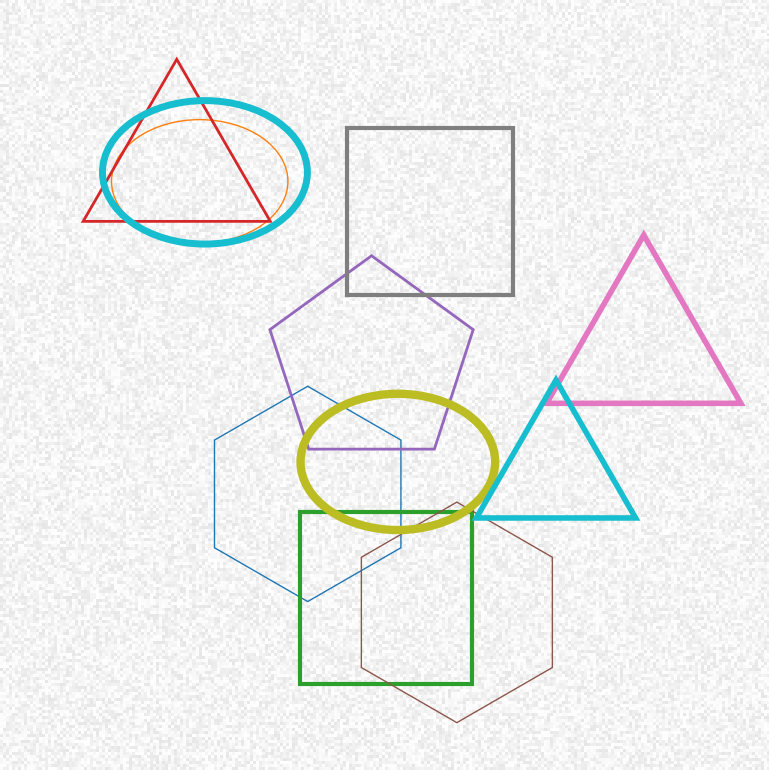[{"shape": "hexagon", "thickness": 0.5, "radius": 0.7, "center": [0.4, 0.359]}, {"shape": "oval", "thickness": 0.5, "radius": 0.57, "center": [0.259, 0.764]}, {"shape": "square", "thickness": 1.5, "radius": 0.56, "center": [0.501, 0.224]}, {"shape": "triangle", "thickness": 1, "radius": 0.7, "center": [0.23, 0.783]}, {"shape": "pentagon", "thickness": 1, "radius": 0.69, "center": [0.483, 0.529]}, {"shape": "hexagon", "thickness": 0.5, "radius": 0.72, "center": [0.593, 0.205]}, {"shape": "triangle", "thickness": 2, "radius": 0.73, "center": [0.836, 0.549]}, {"shape": "square", "thickness": 1.5, "radius": 0.54, "center": [0.559, 0.725]}, {"shape": "oval", "thickness": 3, "radius": 0.63, "center": [0.517, 0.4]}, {"shape": "oval", "thickness": 2.5, "radius": 0.67, "center": [0.266, 0.776]}, {"shape": "triangle", "thickness": 2, "radius": 0.6, "center": [0.722, 0.387]}]